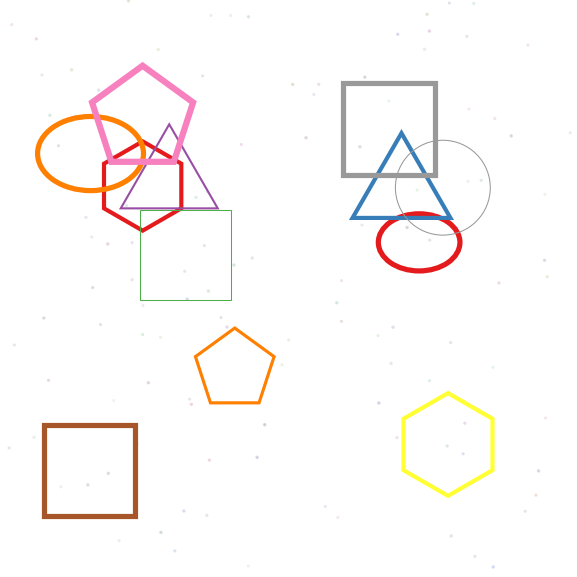[{"shape": "oval", "thickness": 2.5, "radius": 0.35, "center": [0.726, 0.579]}, {"shape": "hexagon", "thickness": 2, "radius": 0.39, "center": [0.247, 0.677]}, {"shape": "triangle", "thickness": 2, "radius": 0.49, "center": [0.695, 0.671]}, {"shape": "square", "thickness": 0.5, "radius": 0.39, "center": [0.321, 0.557]}, {"shape": "triangle", "thickness": 1, "radius": 0.49, "center": [0.293, 0.687]}, {"shape": "pentagon", "thickness": 1.5, "radius": 0.36, "center": [0.407, 0.359]}, {"shape": "oval", "thickness": 2.5, "radius": 0.46, "center": [0.157, 0.733]}, {"shape": "hexagon", "thickness": 2, "radius": 0.44, "center": [0.776, 0.229]}, {"shape": "square", "thickness": 2.5, "radius": 0.39, "center": [0.154, 0.184]}, {"shape": "pentagon", "thickness": 3, "radius": 0.46, "center": [0.247, 0.793]}, {"shape": "circle", "thickness": 0.5, "radius": 0.41, "center": [0.767, 0.674]}, {"shape": "square", "thickness": 2.5, "radius": 0.4, "center": [0.673, 0.776]}]